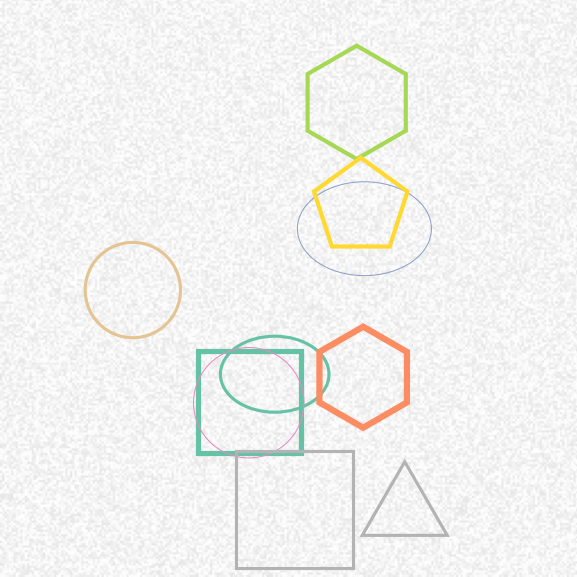[{"shape": "oval", "thickness": 1.5, "radius": 0.47, "center": [0.476, 0.351]}, {"shape": "square", "thickness": 2.5, "radius": 0.44, "center": [0.432, 0.303]}, {"shape": "hexagon", "thickness": 3, "radius": 0.44, "center": [0.629, 0.346]}, {"shape": "oval", "thickness": 0.5, "radius": 0.58, "center": [0.631, 0.603]}, {"shape": "circle", "thickness": 0.5, "radius": 0.48, "center": [0.431, 0.302]}, {"shape": "hexagon", "thickness": 2, "radius": 0.49, "center": [0.618, 0.822]}, {"shape": "pentagon", "thickness": 2, "radius": 0.43, "center": [0.625, 0.641]}, {"shape": "circle", "thickness": 1.5, "radius": 0.41, "center": [0.23, 0.497]}, {"shape": "square", "thickness": 1.5, "radius": 0.51, "center": [0.509, 0.117]}, {"shape": "triangle", "thickness": 1.5, "radius": 0.42, "center": [0.701, 0.115]}]